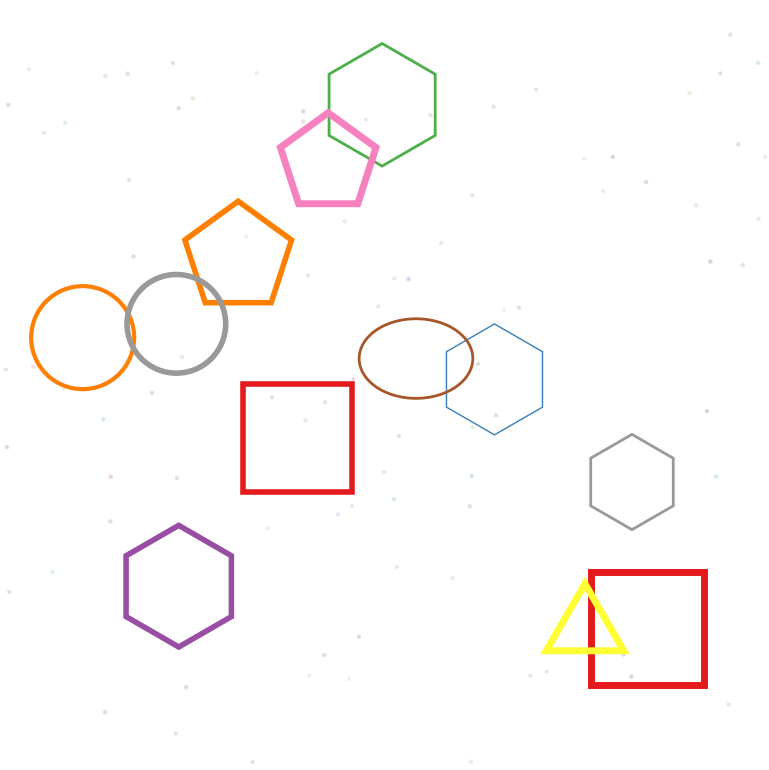[{"shape": "square", "thickness": 2, "radius": 0.35, "center": [0.386, 0.431]}, {"shape": "square", "thickness": 2.5, "radius": 0.37, "center": [0.841, 0.184]}, {"shape": "hexagon", "thickness": 0.5, "radius": 0.36, "center": [0.642, 0.507]}, {"shape": "hexagon", "thickness": 1, "radius": 0.4, "center": [0.496, 0.864]}, {"shape": "hexagon", "thickness": 2, "radius": 0.39, "center": [0.232, 0.239]}, {"shape": "circle", "thickness": 1.5, "radius": 0.33, "center": [0.107, 0.562]}, {"shape": "pentagon", "thickness": 2, "radius": 0.36, "center": [0.309, 0.666]}, {"shape": "triangle", "thickness": 2.5, "radius": 0.29, "center": [0.76, 0.184]}, {"shape": "oval", "thickness": 1, "radius": 0.37, "center": [0.54, 0.534]}, {"shape": "pentagon", "thickness": 2.5, "radius": 0.33, "center": [0.426, 0.788]}, {"shape": "hexagon", "thickness": 1, "radius": 0.31, "center": [0.821, 0.374]}, {"shape": "circle", "thickness": 2, "radius": 0.32, "center": [0.229, 0.579]}]